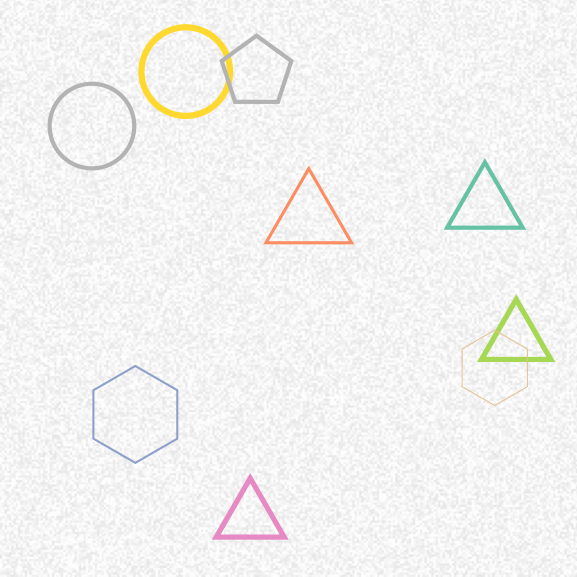[{"shape": "triangle", "thickness": 2, "radius": 0.38, "center": [0.84, 0.643]}, {"shape": "triangle", "thickness": 1.5, "radius": 0.43, "center": [0.535, 0.622]}, {"shape": "hexagon", "thickness": 1, "radius": 0.42, "center": [0.234, 0.281]}, {"shape": "triangle", "thickness": 2.5, "radius": 0.34, "center": [0.433, 0.103]}, {"shape": "triangle", "thickness": 2.5, "radius": 0.35, "center": [0.894, 0.411]}, {"shape": "circle", "thickness": 3, "radius": 0.38, "center": [0.322, 0.875]}, {"shape": "hexagon", "thickness": 0.5, "radius": 0.33, "center": [0.857, 0.362]}, {"shape": "circle", "thickness": 2, "radius": 0.37, "center": [0.159, 0.781]}, {"shape": "pentagon", "thickness": 2, "radius": 0.32, "center": [0.444, 0.874]}]